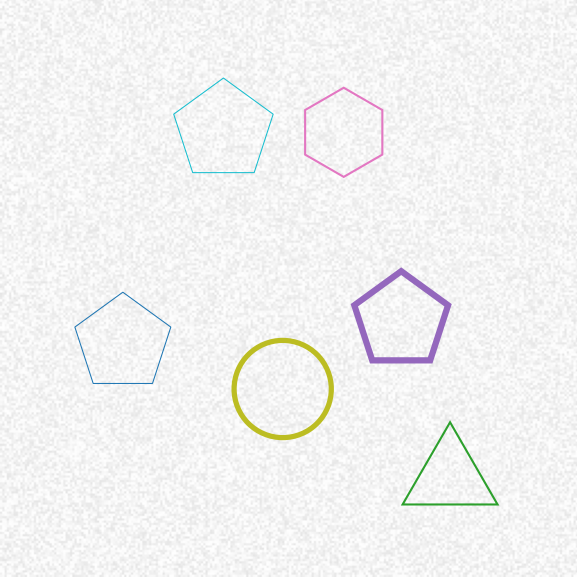[{"shape": "pentagon", "thickness": 0.5, "radius": 0.44, "center": [0.213, 0.406]}, {"shape": "triangle", "thickness": 1, "radius": 0.47, "center": [0.779, 0.173]}, {"shape": "pentagon", "thickness": 3, "radius": 0.43, "center": [0.695, 0.444]}, {"shape": "hexagon", "thickness": 1, "radius": 0.39, "center": [0.595, 0.77]}, {"shape": "circle", "thickness": 2.5, "radius": 0.42, "center": [0.49, 0.326]}, {"shape": "pentagon", "thickness": 0.5, "radius": 0.45, "center": [0.387, 0.773]}]